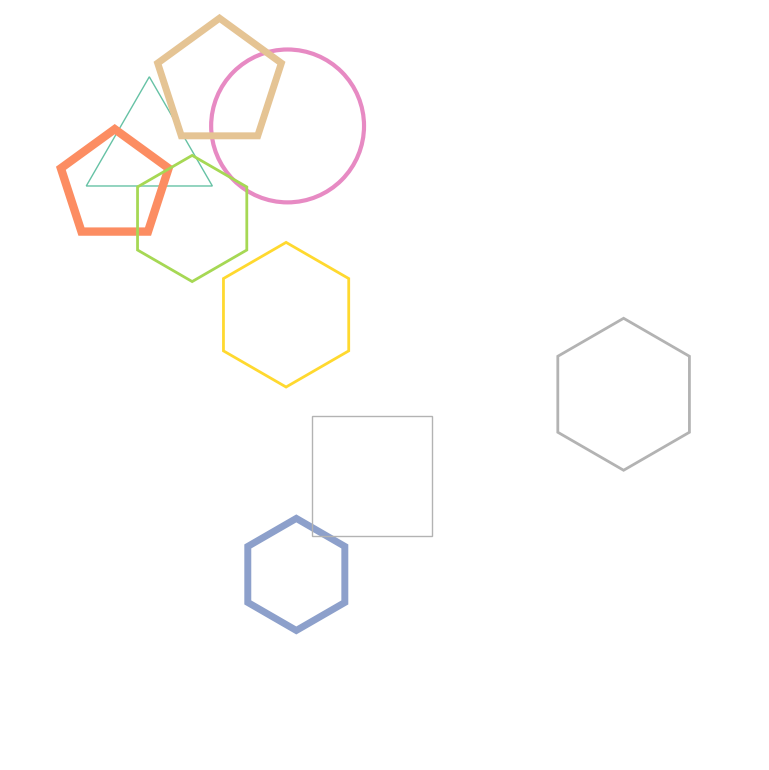[{"shape": "triangle", "thickness": 0.5, "radius": 0.47, "center": [0.194, 0.806]}, {"shape": "pentagon", "thickness": 3, "radius": 0.37, "center": [0.149, 0.759]}, {"shape": "hexagon", "thickness": 2.5, "radius": 0.36, "center": [0.385, 0.254]}, {"shape": "circle", "thickness": 1.5, "radius": 0.5, "center": [0.373, 0.836]}, {"shape": "hexagon", "thickness": 1, "radius": 0.41, "center": [0.25, 0.716]}, {"shape": "hexagon", "thickness": 1, "radius": 0.47, "center": [0.372, 0.591]}, {"shape": "pentagon", "thickness": 2.5, "radius": 0.42, "center": [0.285, 0.892]}, {"shape": "square", "thickness": 0.5, "radius": 0.39, "center": [0.484, 0.382]}, {"shape": "hexagon", "thickness": 1, "radius": 0.49, "center": [0.81, 0.488]}]